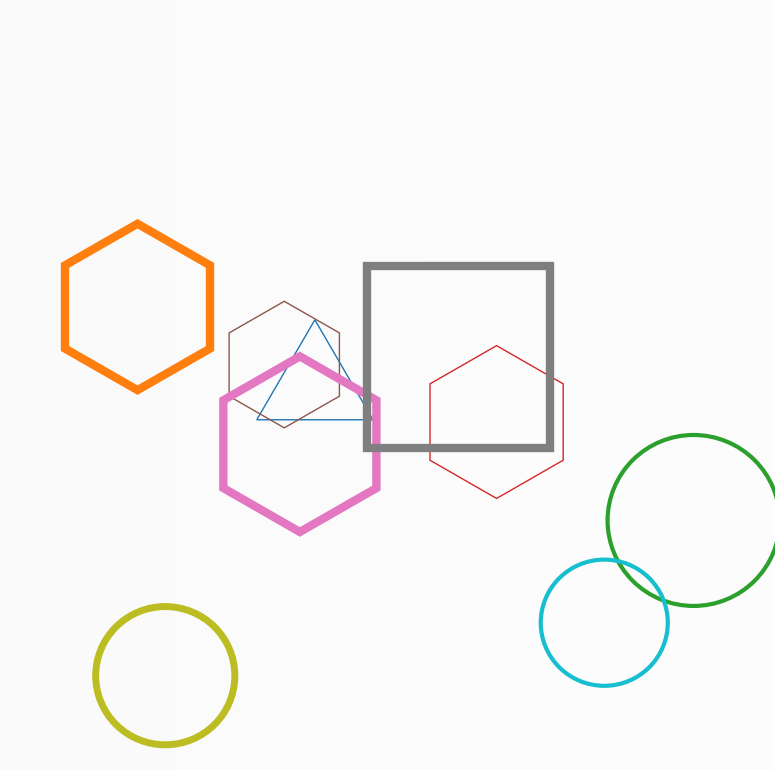[{"shape": "triangle", "thickness": 0.5, "radius": 0.43, "center": [0.406, 0.498]}, {"shape": "hexagon", "thickness": 3, "radius": 0.54, "center": [0.177, 0.601]}, {"shape": "circle", "thickness": 1.5, "radius": 0.56, "center": [0.895, 0.324]}, {"shape": "hexagon", "thickness": 0.5, "radius": 0.5, "center": [0.641, 0.452]}, {"shape": "hexagon", "thickness": 0.5, "radius": 0.41, "center": [0.367, 0.527]}, {"shape": "hexagon", "thickness": 3, "radius": 0.57, "center": [0.387, 0.423]}, {"shape": "square", "thickness": 3, "radius": 0.59, "center": [0.592, 0.536]}, {"shape": "circle", "thickness": 2.5, "radius": 0.45, "center": [0.213, 0.122]}, {"shape": "circle", "thickness": 1.5, "radius": 0.41, "center": [0.78, 0.191]}]